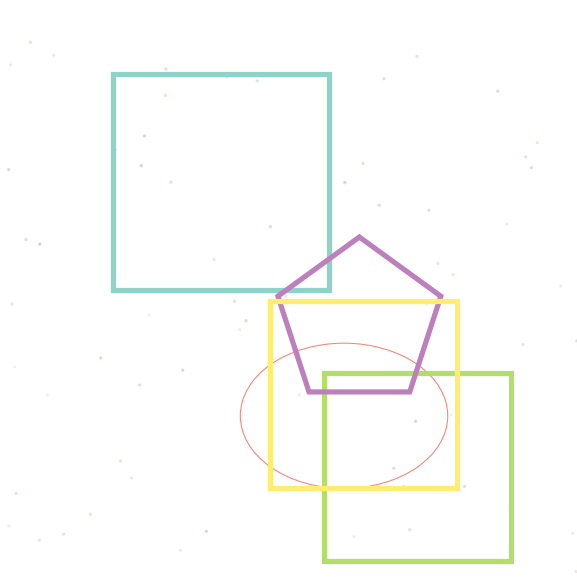[{"shape": "square", "thickness": 2.5, "radius": 0.94, "center": [0.382, 0.685]}, {"shape": "oval", "thickness": 0.5, "radius": 0.9, "center": [0.596, 0.279]}, {"shape": "square", "thickness": 2.5, "radius": 0.81, "center": [0.722, 0.19]}, {"shape": "pentagon", "thickness": 2.5, "radius": 0.74, "center": [0.622, 0.44]}, {"shape": "square", "thickness": 2.5, "radius": 0.81, "center": [0.629, 0.316]}]